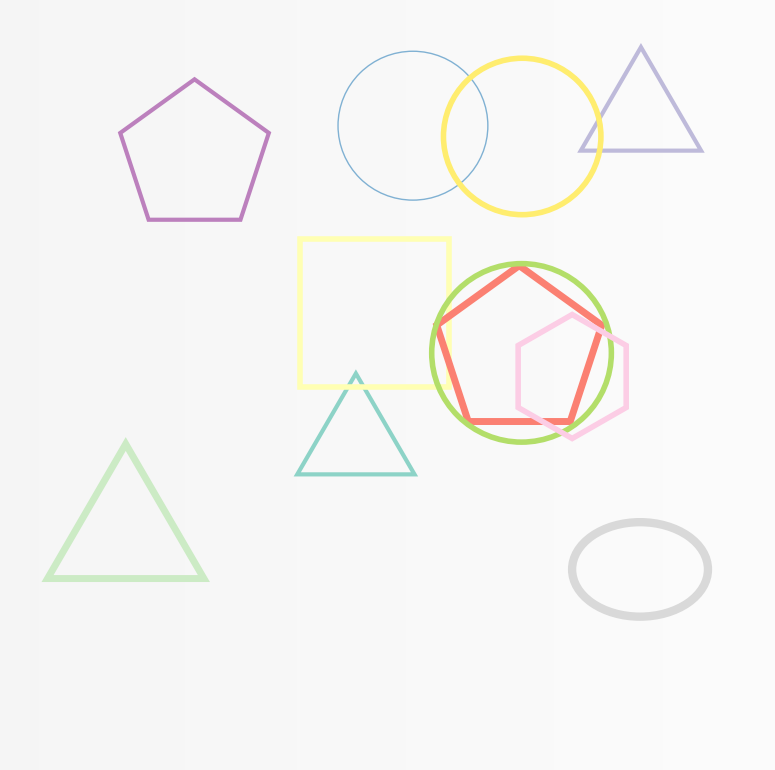[{"shape": "triangle", "thickness": 1.5, "radius": 0.44, "center": [0.459, 0.428]}, {"shape": "square", "thickness": 2, "radius": 0.48, "center": [0.483, 0.594]}, {"shape": "triangle", "thickness": 1.5, "radius": 0.45, "center": [0.827, 0.849]}, {"shape": "pentagon", "thickness": 2.5, "radius": 0.56, "center": [0.67, 0.543]}, {"shape": "circle", "thickness": 0.5, "radius": 0.48, "center": [0.533, 0.837]}, {"shape": "circle", "thickness": 2, "radius": 0.58, "center": [0.673, 0.542]}, {"shape": "hexagon", "thickness": 2, "radius": 0.4, "center": [0.738, 0.511]}, {"shape": "oval", "thickness": 3, "radius": 0.44, "center": [0.826, 0.26]}, {"shape": "pentagon", "thickness": 1.5, "radius": 0.5, "center": [0.251, 0.796]}, {"shape": "triangle", "thickness": 2.5, "radius": 0.58, "center": [0.162, 0.307]}, {"shape": "circle", "thickness": 2, "radius": 0.51, "center": [0.674, 0.823]}]